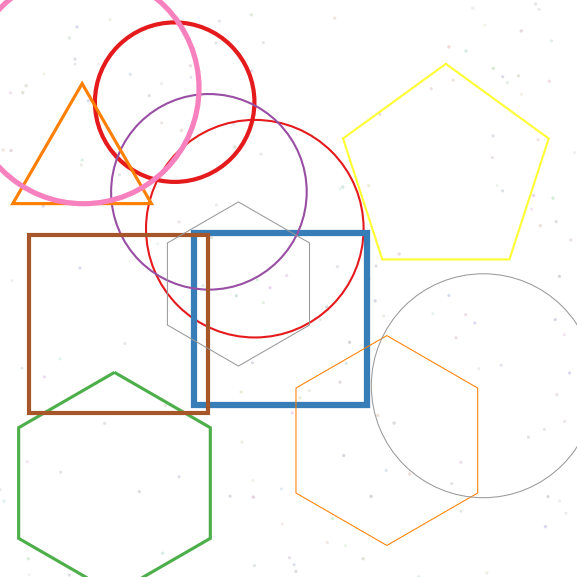[{"shape": "circle", "thickness": 1, "radius": 0.94, "center": [0.441, 0.603]}, {"shape": "circle", "thickness": 2, "radius": 0.69, "center": [0.302, 0.822]}, {"shape": "square", "thickness": 3, "radius": 0.75, "center": [0.485, 0.447]}, {"shape": "hexagon", "thickness": 1.5, "radius": 0.96, "center": [0.198, 0.163]}, {"shape": "circle", "thickness": 1, "radius": 0.85, "center": [0.362, 0.667]}, {"shape": "triangle", "thickness": 1.5, "radius": 0.69, "center": [0.142, 0.716]}, {"shape": "hexagon", "thickness": 0.5, "radius": 0.91, "center": [0.67, 0.236]}, {"shape": "pentagon", "thickness": 1, "radius": 0.94, "center": [0.772, 0.701]}, {"shape": "square", "thickness": 2, "radius": 0.77, "center": [0.205, 0.438]}, {"shape": "circle", "thickness": 2.5, "radius": 1.0, "center": [0.145, 0.846]}, {"shape": "hexagon", "thickness": 0.5, "radius": 0.71, "center": [0.413, 0.507]}, {"shape": "circle", "thickness": 0.5, "radius": 0.97, "center": [0.837, 0.331]}]